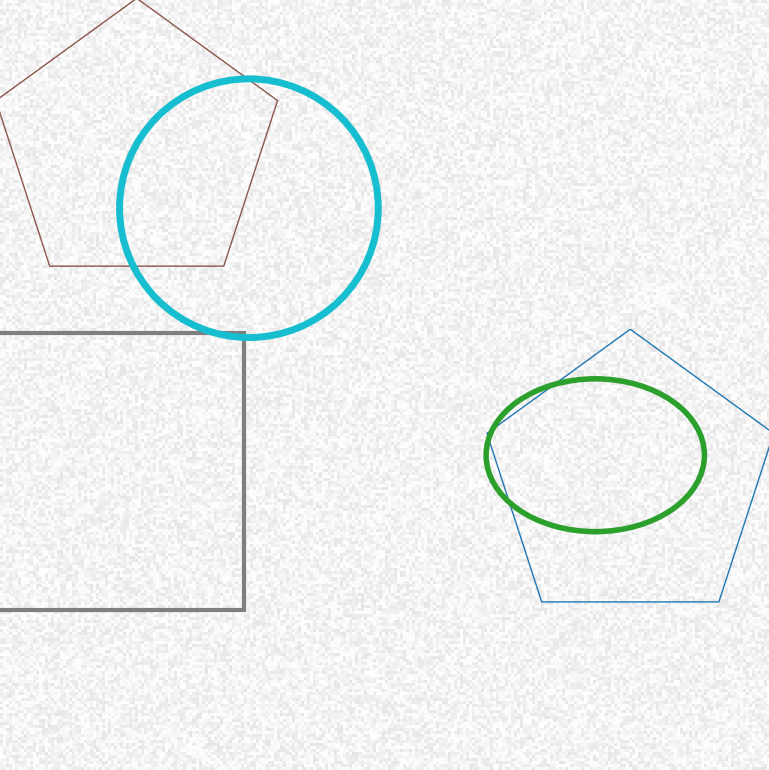[{"shape": "pentagon", "thickness": 0.5, "radius": 0.98, "center": [0.819, 0.377]}, {"shape": "oval", "thickness": 2, "radius": 0.71, "center": [0.773, 0.409]}, {"shape": "pentagon", "thickness": 0.5, "radius": 0.96, "center": [0.178, 0.81]}, {"shape": "square", "thickness": 1.5, "radius": 0.9, "center": [0.137, 0.388]}, {"shape": "circle", "thickness": 2.5, "radius": 0.84, "center": [0.323, 0.73]}]